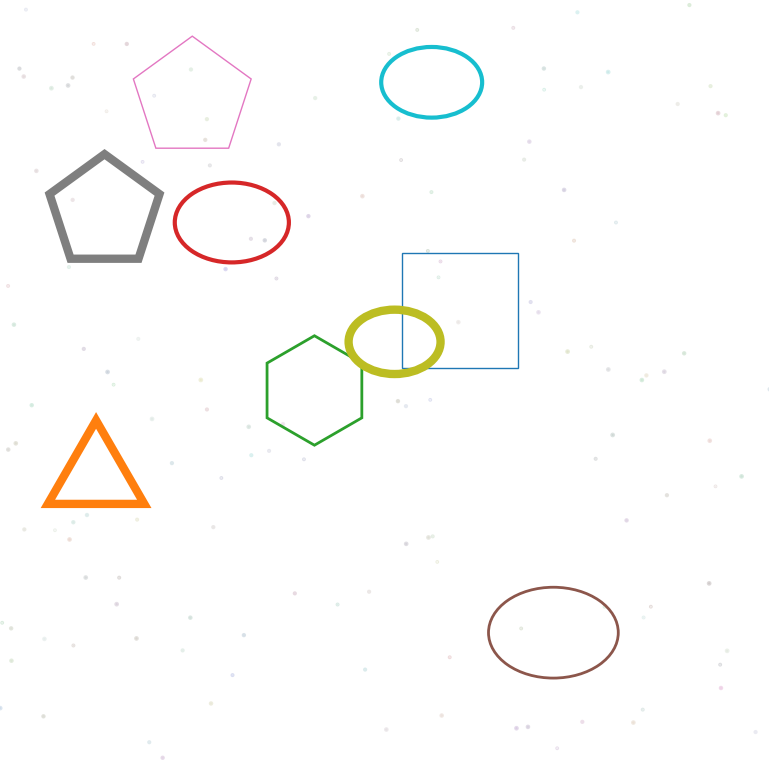[{"shape": "square", "thickness": 0.5, "radius": 0.37, "center": [0.597, 0.597]}, {"shape": "triangle", "thickness": 3, "radius": 0.36, "center": [0.125, 0.382]}, {"shape": "hexagon", "thickness": 1, "radius": 0.36, "center": [0.408, 0.493]}, {"shape": "oval", "thickness": 1.5, "radius": 0.37, "center": [0.301, 0.711]}, {"shape": "oval", "thickness": 1, "radius": 0.42, "center": [0.719, 0.178]}, {"shape": "pentagon", "thickness": 0.5, "radius": 0.4, "center": [0.25, 0.873]}, {"shape": "pentagon", "thickness": 3, "radius": 0.38, "center": [0.136, 0.725]}, {"shape": "oval", "thickness": 3, "radius": 0.3, "center": [0.512, 0.556]}, {"shape": "oval", "thickness": 1.5, "radius": 0.33, "center": [0.561, 0.893]}]